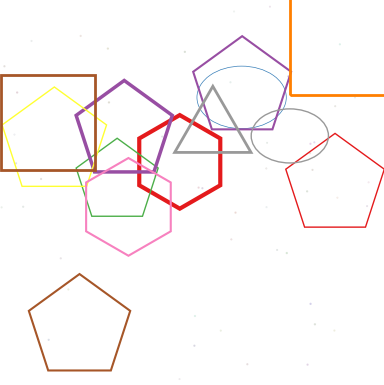[{"shape": "hexagon", "thickness": 3, "radius": 0.61, "center": [0.467, 0.58]}, {"shape": "pentagon", "thickness": 1, "radius": 0.67, "center": [0.87, 0.519]}, {"shape": "oval", "thickness": 0.5, "radius": 0.58, "center": [0.628, 0.747]}, {"shape": "pentagon", "thickness": 1, "radius": 0.56, "center": [0.304, 0.529]}, {"shape": "pentagon", "thickness": 1.5, "radius": 0.67, "center": [0.629, 0.772]}, {"shape": "pentagon", "thickness": 2.5, "radius": 0.66, "center": [0.323, 0.66]}, {"shape": "square", "thickness": 2, "radius": 0.71, "center": [0.895, 0.895]}, {"shape": "pentagon", "thickness": 1, "radius": 0.71, "center": [0.141, 0.631]}, {"shape": "pentagon", "thickness": 1.5, "radius": 0.69, "center": [0.207, 0.15]}, {"shape": "square", "thickness": 2, "radius": 0.61, "center": [0.125, 0.682]}, {"shape": "hexagon", "thickness": 1.5, "radius": 0.63, "center": [0.334, 0.463]}, {"shape": "oval", "thickness": 1, "radius": 0.5, "center": [0.753, 0.647]}, {"shape": "triangle", "thickness": 2, "radius": 0.57, "center": [0.553, 0.661]}]